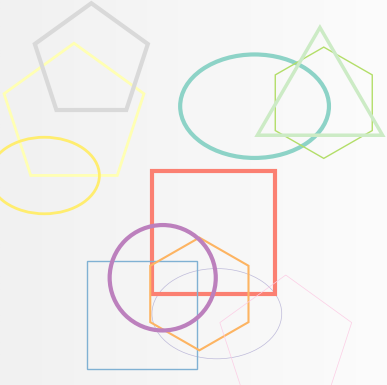[{"shape": "oval", "thickness": 3, "radius": 0.96, "center": [0.657, 0.724]}, {"shape": "pentagon", "thickness": 2, "radius": 0.95, "center": [0.191, 0.698]}, {"shape": "oval", "thickness": 0.5, "radius": 0.84, "center": [0.56, 0.185]}, {"shape": "square", "thickness": 3, "radius": 0.8, "center": [0.551, 0.396]}, {"shape": "square", "thickness": 1, "radius": 0.7, "center": [0.366, 0.181]}, {"shape": "hexagon", "thickness": 1.5, "radius": 0.73, "center": [0.515, 0.236]}, {"shape": "hexagon", "thickness": 1, "radius": 0.72, "center": [0.836, 0.733]}, {"shape": "pentagon", "thickness": 0.5, "radius": 0.89, "center": [0.737, 0.107]}, {"shape": "pentagon", "thickness": 3, "radius": 0.77, "center": [0.236, 0.838]}, {"shape": "circle", "thickness": 3, "radius": 0.68, "center": [0.42, 0.279]}, {"shape": "triangle", "thickness": 2.5, "radius": 0.93, "center": [0.826, 0.742]}, {"shape": "oval", "thickness": 2, "radius": 0.71, "center": [0.114, 0.544]}]